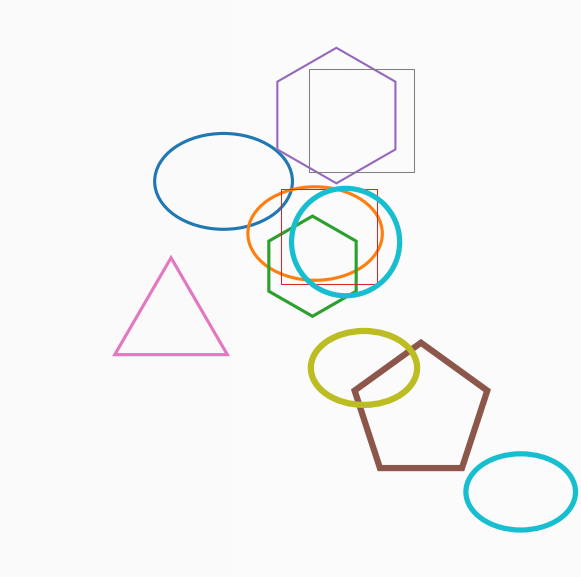[{"shape": "oval", "thickness": 1.5, "radius": 0.59, "center": [0.385, 0.685]}, {"shape": "oval", "thickness": 1.5, "radius": 0.58, "center": [0.542, 0.595]}, {"shape": "hexagon", "thickness": 1.5, "radius": 0.43, "center": [0.538, 0.538]}, {"shape": "square", "thickness": 0.5, "radius": 0.41, "center": [0.566, 0.59]}, {"shape": "hexagon", "thickness": 1, "radius": 0.59, "center": [0.579, 0.799]}, {"shape": "pentagon", "thickness": 3, "radius": 0.6, "center": [0.724, 0.286]}, {"shape": "triangle", "thickness": 1.5, "radius": 0.56, "center": [0.294, 0.441]}, {"shape": "square", "thickness": 0.5, "radius": 0.45, "center": [0.622, 0.791]}, {"shape": "oval", "thickness": 3, "radius": 0.46, "center": [0.626, 0.362]}, {"shape": "circle", "thickness": 2.5, "radius": 0.47, "center": [0.595, 0.58]}, {"shape": "oval", "thickness": 2.5, "radius": 0.47, "center": [0.896, 0.147]}]